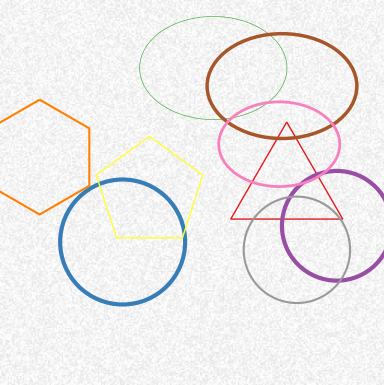[{"shape": "triangle", "thickness": 1, "radius": 0.84, "center": [0.745, 0.515]}, {"shape": "circle", "thickness": 3, "radius": 0.81, "center": [0.319, 0.371]}, {"shape": "oval", "thickness": 0.5, "radius": 0.96, "center": [0.554, 0.823]}, {"shape": "circle", "thickness": 3, "radius": 0.71, "center": [0.875, 0.414]}, {"shape": "hexagon", "thickness": 1.5, "radius": 0.75, "center": [0.103, 0.592]}, {"shape": "pentagon", "thickness": 1, "radius": 0.73, "center": [0.388, 0.5]}, {"shape": "oval", "thickness": 2.5, "radius": 0.97, "center": [0.732, 0.776]}, {"shape": "oval", "thickness": 2, "radius": 0.79, "center": [0.725, 0.625]}, {"shape": "circle", "thickness": 1.5, "radius": 0.69, "center": [0.771, 0.351]}]